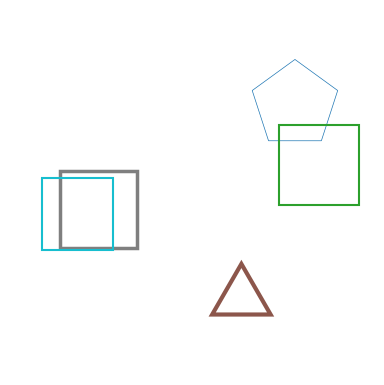[{"shape": "pentagon", "thickness": 0.5, "radius": 0.58, "center": [0.766, 0.729]}, {"shape": "square", "thickness": 1.5, "radius": 0.52, "center": [0.829, 0.572]}, {"shape": "triangle", "thickness": 3, "radius": 0.44, "center": [0.627, 0.227]}, {"shape": "square", "thickness": 2.5, "radius": 0.5, "center": [0.255, 0.455]}, {"shape": "square", "thickness": 1.5, "radius": 0.46, "center": [0.201, 0.444]}]